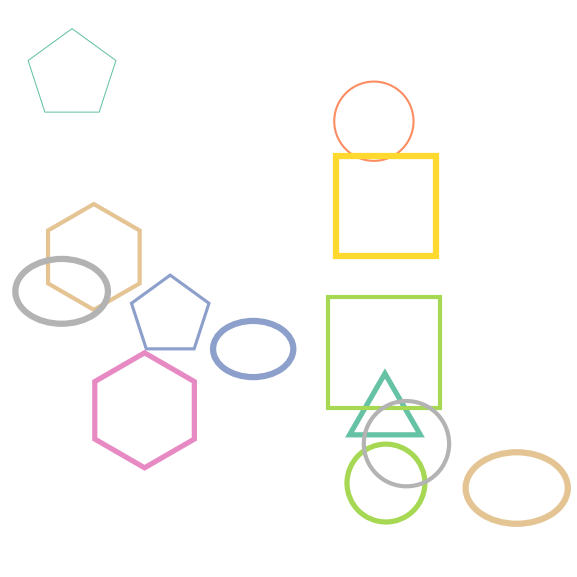[{"shape": "triangle", "thickness": 2.5, "radius": 0.35, "center": [0.667, 0.282]}, {"shape": "pentagon", "thickness": 0.5, "radius": 0.4, "center": [0.125, 0.87]}, {"shape": "circle", "thickness": 1, "radius": 0.34, "center": [0.647, 0.789]}, {"shape": "pentagon", "thickness": 1.5, "radius": 0.35, "center": [0.295, 0.452]}, {"shape": "oval", "thickness": 3, "radius": 0.35, "center": [0.438, 0.395]}, {"shape": "hexagon", "thickness": 2.5, "radius": 0.5, "center": [0.25, 0.289]}, {"shape": "square", "thickness": 2, "radius": 0.48, "center": [0.665, 0.39]}, {"shape": "circle", "thickness": 2.5, "radius": 0.34, "center": [0.668, 0.163]}, {"shape": "square", "thickness": 3, "radius": 0.43, "center": [0.669, 0.642]}, {"shape": "hexagon", "thickness": 2, "radius": 0.46, "center": [0.162, 0.554]}, {"shape": "oval", "thickness": 3, "radius": 0.44, "center": [0.895, 0.154]}, {"shape": "oval", "thickness": 3, "radius": 0.4, "center": [0.107, 0.495]}, {"shape": "circle", "thickness": 2, "radius": 0.37, "center": [0.704, 0.231]}]